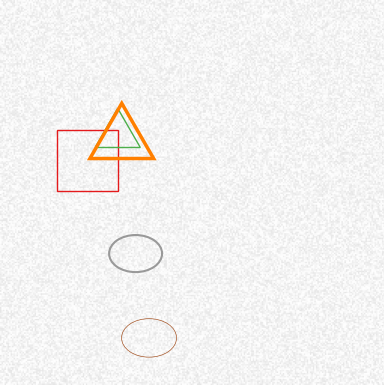[{"shape": "square", "thickness": 1, "radius": 0.4, "center": [0.227, 0.583]}, {"shape": "triangle", "thickness": 1, "radius": 0.34, "center": [0.306, 0.651]}, {"shape": "triangle", "thickness": 2.5, "radius": 0.48, "center": [0.316, 0.636]}, {"shape": "oval", "thickness": 0.5, "radius": 0.36, "center": [0.387, 0.122]}, {"shape": "oval", "thickness": 1.5, "radius": 0.34, "center": [0.352, 0.341]}]